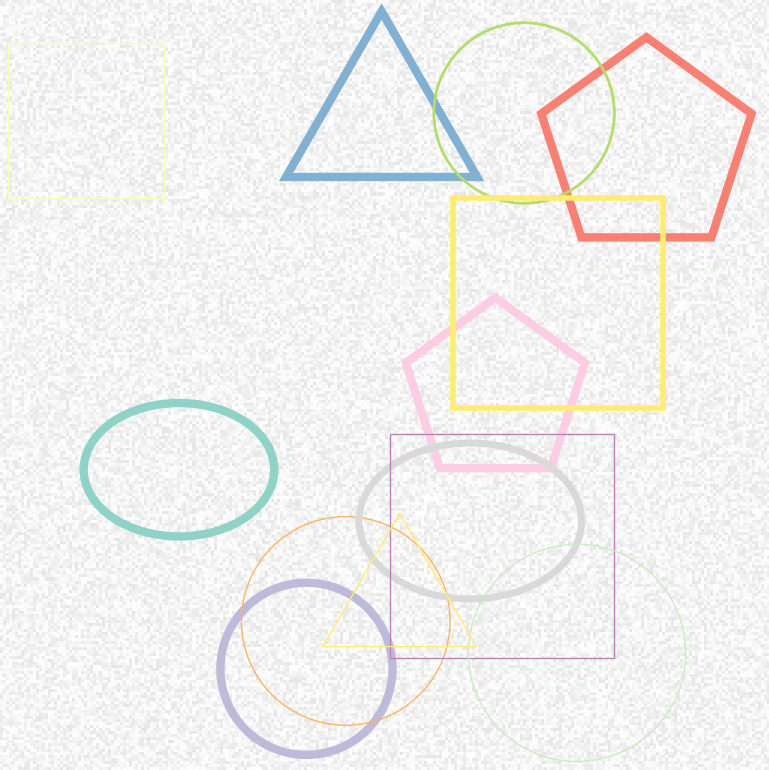[{"shape": "oval", "thickness": 3, "radius": 0.62, "center": [0.232, 0.39]}, {"shape": "square", "thickness": 0.5, "radius": 0.5, "center": [0.112, 0.843]}, {"shape": "circle", "thickness": 3, "radius": 0.56, "center": [0.398, 0.131]}, {"shape": "pentagon", "thickness": 3, "radius": 0.72, "center": [0.84, 0.808]}, {"shape": "triangle", "thickness": 3, "radius": 0.72, "center": [0.496, 0.842]}, {"shape": "circle", "thickness": 0.5, "radius": 0.68, "center": [0.449, 0.194]}, {"shape": "circle", "thickness": 1, "radius": 0.59, "center": [0.681, 0.853]}, {"shape": "pentagon", "thickness": 3, "radius": 0.61, "center": [0.643, 0.491]}, {"shape": "oval", "thickness": 2.5, "radius": 0.72, "center": [0.611, 0.323]}, {"shape": "square", "thickness": 0.5, "radius": 0.73, "center": [0.652, 0.291]}, {"shape": "circle", "thickness": 0.5, "radius": 0.71, "center": [0.749, 0.152]}, {"shape": "square", "thickness": 2, "radius": 0.68, "center": [0.725, 0.607]}, {"shape": "triangle", "thickness": 0.5, "radius": 0.58, "center": [0.519, 0.218]}]